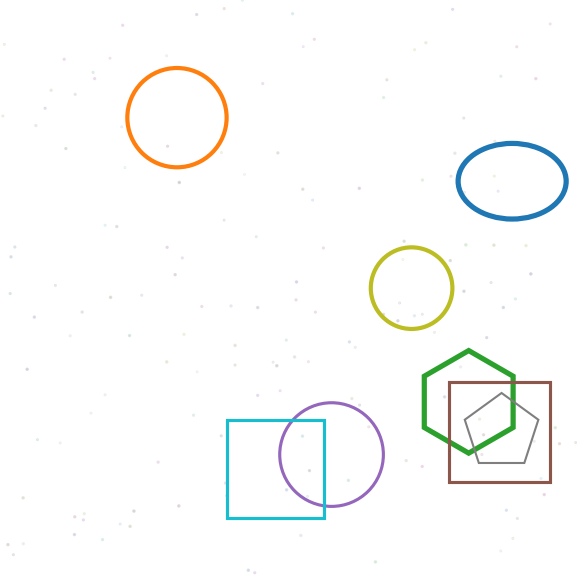[{"shape": "oval", "thickness": 2.5, "radius": 0.47, "center": [0.887, 0.685]}, {"shape": "circle", "thickness": 2, "radius": 0.43, "center": [0.306, 0.795]}, {"shape": "hexagon", "thickness": 2.5, "radius": 0.44, "center": [0.812, 0.303]}, {"shape": "circle", "thickness": 1.5, "radius": 0.45, "center": [0.574, 0.212]}, {"shape": "square", "thickness": 1.5, "radius": 0.44, "center": [0.865, 0.251]}, {"shape": "pentagon", "thickness": 1, "radius": 0.34, "center": [0.869, 0.252]}, {"shape": "circle", "thickness": 2, "radius": 0.35, "center": [0.713, 0.5]}, {"shape": "square", "thickness": 1.5, "radius": 0.42, "center": [0.477, 0.186]}]